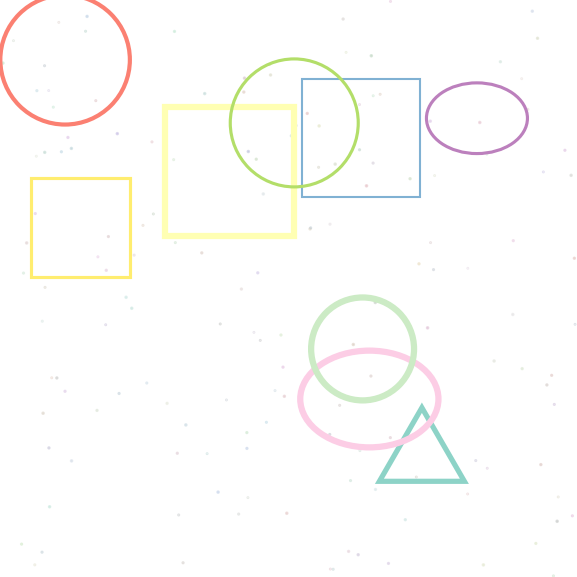[{"shape": "triangle", "thickness": 2.5, "radius": 0.42, "center": [0.731, 0.208]}, {"shape": "square", "thickness": 3, "radius": 0.56, "center": [0.397, 0.702]}, {"shape": "circle", "thickness": 2, "radius": 0.56, "center": [0.113, 0.896]}, {"shape": "square", "thickness": 1, "radius": 0.51, "center": [0.625, 0.76]}, {"shape": "circle", "thickness": 1.5, "radius": 0.55, "center": [0.51, 0.786]}, {"shape": "oval", "thickness": 3, "radius": 0.6, "center": [0.64, 0.308]}, {"shape": "oval", "thickness": 1.5, "radius": 0.44, "center": [0.826, 0.794]}, {"shape": "circle", "thickness": 3, "radius": 0.45, "center": [0.628, 0.395]}, {"shape": "square", "thickness": 1.5, "radius": 0.43, "center": [0.14, 0.606]}]